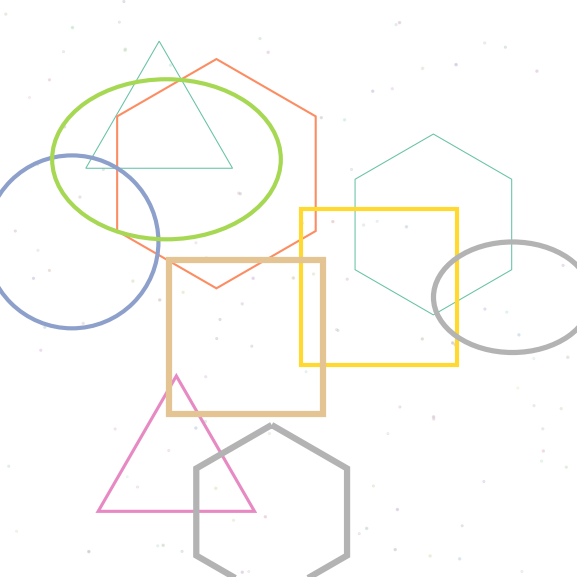[{"shape": "triangle", "thickness": 0.5, "radius": 0.73, "center": [0.276, 0.781]}, {"shape": "hexagon", "thickness": 0.5, "radius": 0.78, "center": [0.75, 0.61]}, {"shape": "hexagon", "thickness": 1, "radius": 0.99, "center": [0.375, 0.698]}, {"shape": "circle", "thickness": 2, "radius": 0.75, "center": [0.125, 0.58]}, {"shape": "triangle", "thickness": 1.5, "radius": 0.78, "center": [0.305, 0.192]}, {"shape": "oval", "thickness": 2, "radius": 0.99, "center": [0.288, 0.723]}, {"shape": "square", "thickness": 2, "radius": 0.67, "center": [0.657, 0.503]}, {"shape": "square", "thickness": 3, "radius": 0.67, "center": [0.426, 0.416]}, {"shape": "oval", "thickness": 2.5, "radius": 0.68, "center": [0.887, 0.484]}, {"shape": "hexagon", "thickness": 3, "radius": 0.75, "center": [0.47, 0.113]}]